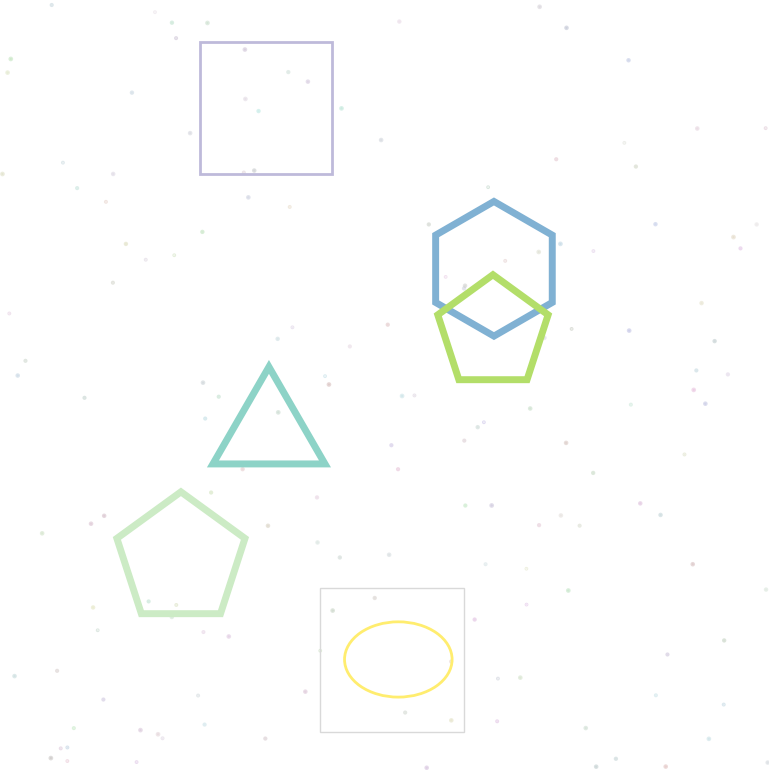[{"shape": "triangle", "thickness": 2.5, "radius": 0.42, "center": [0.349, 0.44]}, {"shape": "square", "thickness": 1, "radius": 0.43, "center": [0.345, 0.86]}, {"shape": "hexagon", "thickness": 2.5, "radius": 0.44, "center": [0.642, 0.651]}, {"shape": "pentagon", "thickness": 2.5, "radius": 0.38, "center": [0.64, 0.568]}, {"shape": "square", "thickness": 0.5, "radius": 0.47, "center": [0.509, 0.143]}, {"shape": "pentagon", "thickness": 2.5, "radius": 0.44, "center": [0.235, 0.274]}, {"shape": "oval", "thickness": 1, "radius": 0.35, "center": [0.517, 0.144]}]